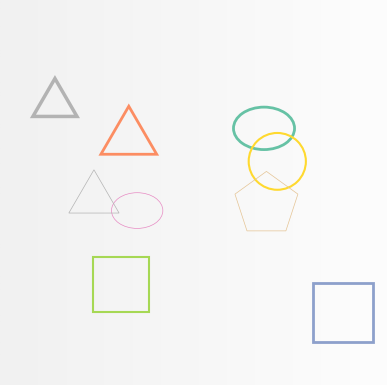[{"shape": "oval", "thickness": 2, "radius": 0.39, "center": [0.681, 0.667]}, {"shape": "triangle", "thickness": 2, "radius": 0.42, "center": [0.332, 0.641]}, {"shape": "square", "thickness": 2, "radius": 0.38, "center": [0.885, 0.188]}, {"shape": "oval", "thickness": 0.5, "radius": 0.33, "center": [0.354, 0.453]}, {"shape": "square", "thickness": 1.5, "radius": 0.36, "center": [0.312, 0.261]}, {"shape": "circle", "thickness": 1.5, "radius": 0.37, "center": [0.716, 0.581]}, {"shape": "pentagon", "thickness": 0.5, "radius": 0.43, "center": [0.688, 0.469]}, {"shape": "triangle", "thickness": 2.5, "radius": 0.33, "center": [0.142, 0.73]}, {"shape": "triangle", "thickness": 0.5, "radius": 0.37, "center": [0.242, 0.484]}]